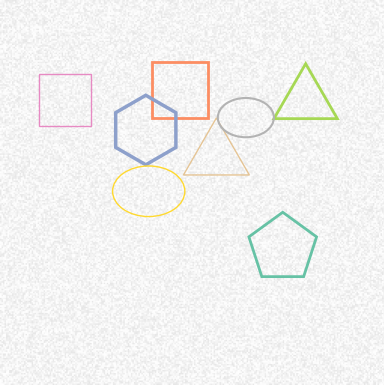[{"shape": "pentagon", "thickness": 2, "radius": 0.46, "center": [0.734, 0.356]}, {"shape": "square", "thickness": 2, "radius": 0.37, "center": [0.467, 0.766]}, {"shape": "hexagon", "thickness": 2.5, "radius": 0.45, "center": [0.379, 0.662]}, {"shape": "square", "thickness": 1, "radius": 0.34, "center": [0.169, 0.74]}, {"shape": "triangle", "thickness": 2, "radius": 0.48, "center": [0.794, 0.739]}, {"shape": "oval", "thickness": 1, "radius": 0.47, "center": [0.386, 0.503]}, {"shape": "triangle", "thickness": 1, "radius": 0.49, "center": [0.562, 0.595]}, {"shape": "oval", "thickness": 1.5, "radius": 0.36, "center": [0.639, 0.694]}]